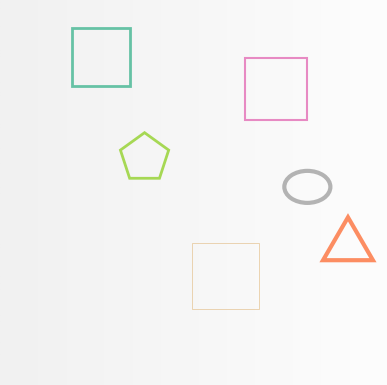[{"shape": "square", "thickness": 2, "radius": 0.37, "center": [0.26, 0.852]}, {"shape": "triangle", "thickness": 3, "radius": 0.37, "center": [0.898, 0.361]}, {"shape": "square", "thickness": 1.5, "radius": 0.4, "center": [0.713, 0.77]}, {"shape": "pentagon", "thickness": 2, "radius": 0.33, "center": [0.373, 0.59]}, {"shape": "square", "thickness": 0.5, "radius": 0.43, "center": [0.582, 0.284]}, {"shape": "oval", "thickness": 3, "radius": 0.3, "center": [0.793, 0.515]}]